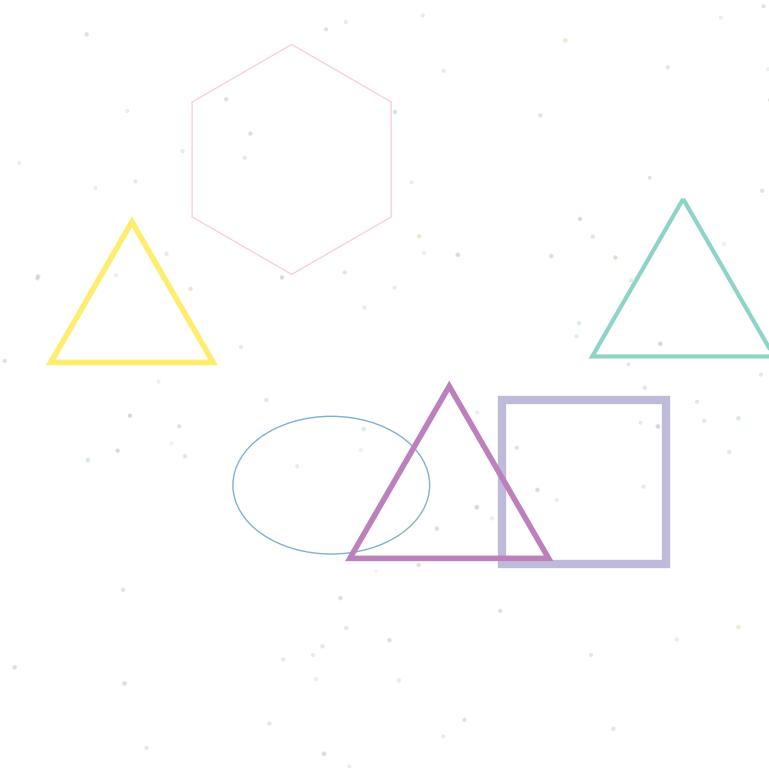[{"shape": "triangle", "thickness": 1.5, "radius": 0.68, "center": [0.887, 0.605]}, {"shape": "square", "thickness": 3, "radius": 0.53, "center": [0.759, 0.374]}, {"shape": "oval", "thickness": 0.5, "radius": 0.64, "center": [0.43, 0.37]}, {"shape": "hexagon", "thickness": 0.5, "radius": 0.75, "center": [0.379, 0.793]}, {"shape": "triangle", "thickness": 2, "radius": 0.75, "center": [0.583, 0.349]}, {"shape": "triangle", "thickness": 2, "radius": 0.61, "center": [0.171, 0.59]}]